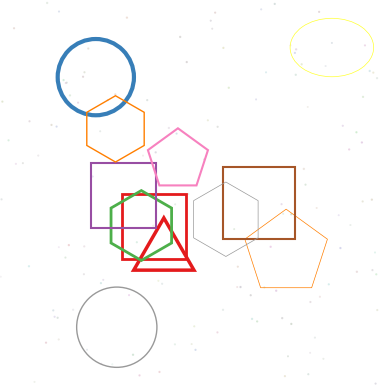[{"shape": "square", "thickness": 2, "radius": 0.42, "center": [0.4, 0.412]}, {"shape": "triangle", "thickness": 2.5, "radius": 0.45, "center": [0.426, 0.343]}, {"shape": "circle", "thickness": 3, "radius": 0.5, "center": [0.249, 0.8]}, {"shape": "hexagon", "thickness": 2, "radius": 0.45, "center": [0.367, 0.414]}, {"shape": "square", "thickness": 1.5, "radius": 0.42, "center": [0.321, 0.492]}, {"shape": "pentagon", "thickness": 0.5, "radius": 0.56, "center": [0.743, 0.344]}, {"shape": "hexagon", "thickness": 1, "radius": 0.43, "center": [0.3, 0.665]}, {"shape": "oval", "thickness": 0.5, "radius": 0.54, "center": [0.862, 0.877]}, {"shape": "square", "thickness": 1.5, "radius": 0.47, "center": [0.673, 0.473]}, {"shape": "pentagon", "thickness": 1.5, "radius": 0.41, "center": [0.462, 0.585]}, {"shape": "circle", "thickness": 1, "radius": 0.52, "center": [0.303, 0.15]}, {"shape": "hexagon", "thickness": 0.5, "radius": 0.48, "center": [0.587, 0.431]}]